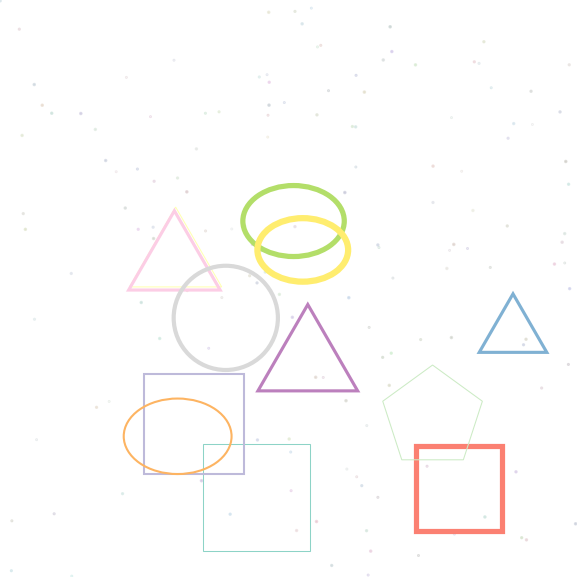[{"shape": "square", "thickness": 0.5, "radius": 0.46, "center": [0.444, 0.137]}, {"shape": "triangle", "thickness": 0.5, "radius": 0.46, "center": [0.304, 0.548]}, {"shape": "square", "thickness": 1, "radius": 0.43, "center": [0.336, 0.265]}, {"shape": "square", "thickness": 2.5, "radius": 0.37, "center": [0.795, 0.153]}, {"shape": "triangle", "thickness": 1.5, "radius": 0.34, "center": [0.888, 0.423]}, {"shape": "oval", "thickness": 1, "radius": 0.47, "center": [0.308, 0.244]}, {"shape": "oval", "thickness": 2.5, "radius": 0.44, "center": [0.508, 0.616]}, {"shape": "triangle", "thickness": 1.5, "radius": 0.46, "center": [0.302, 0.543]}, {"shape": "circle", "thickness": 2, "radius": 0.45, "center": [0.391, 0.449]}, {"shape": "triangle", "thickness": 1.5, "radius": 0.5, "center": [0.533, 0.372]}, {"shape": "pentagon", "thickness": 0.5, "radius": 0.45, "center": [0.749, 0.276]}, {"shape": "oval", "thickness": 3, "radius": 0.39, "center": [0.524, 0.566]}]